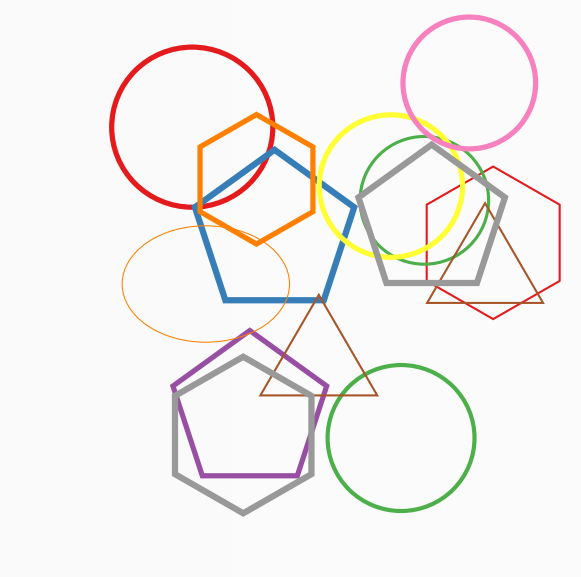[{"shape": "circle", "thickness": 2.5, "radius": 0.69, "center": [0.331, 0.779]}, {"shape": "hexagon", "thickness": 1, "radius": 0.66, "center": [0.848, 0.579]}, {"shape": "pentagon", "thickness": 3, "radius": 0.72, "center": [0.472, 0.596]}, {"shape": "circle", "thickness": 2, "radius": 0.63, "center": [0.69, 0.241]}, {"shape": "circle", "thickness": 1.5, "radius": 0.55, "center": [0.73, 0.652]}, {"shape": "pentagon", "thickness": 2.5, "radius": 0.7, "center": [0.43, 0.288]}, {"shape": "oval", "thickness": 0.5, "radius": 0.72, "center": [0.354, 0.507]}, {"shape": "hexagon", "thickness": 2.5, "radius": 0.56, "center": [0.441, 0.689]}, {"shape": "circle", "thickness": 2.5, "radius": 0.62, "center": [0.673, 0.677]}, {"shape": "triangle", "thickness": 1, "radius": 0.58, "center": [0.548, 0.372]}, {"shape": "triangle", "thickness": 1, "radius": 0.58, "center": [0.835, 0.532]}, {"shape": "circle", "thickness": 2.5, "radius": 0.57, "center": [0.807, 0.855]}, {"shape": "pentagon", "thickness": 3, "radius": 0.66, "center": [0.743, 0.616]}, {"shape": "hexagon", "thickness": 3, "radius": 0.68, "center": [0.418, 0.246]}]